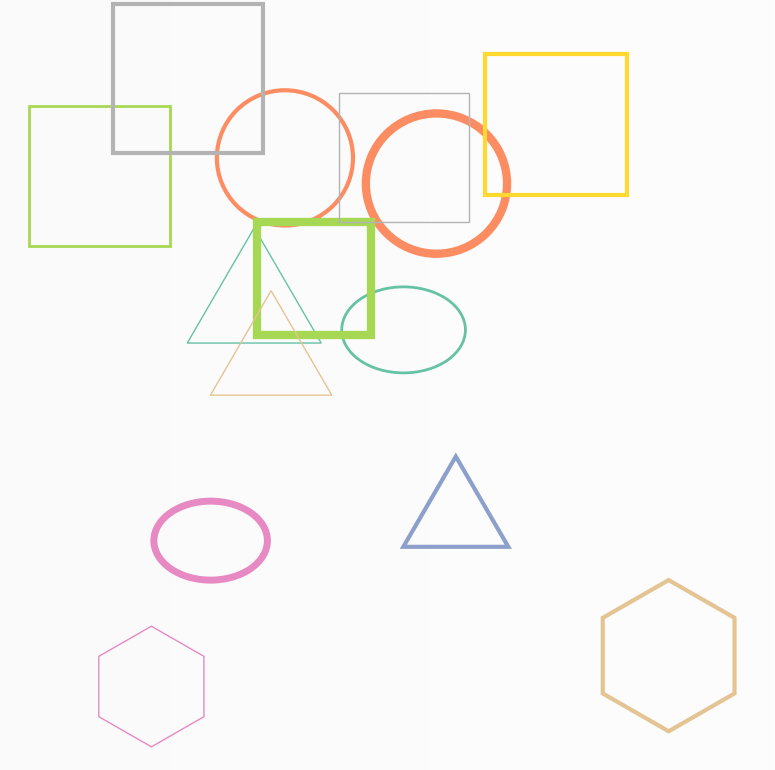[{"shape": "triangle", "thickness": 0.5, "radius": 0.5, "center": [0.328, 0.604]}, {"shape": "oval", "thickness": 1, "radius": 0.4, "center": [0.521, 0.572]}, {"shape": "circle", "thickness": 3, "radius": 0.46, "center": [0.563, 0.762]}, {"shape": "circle", "thickness": 1.5, "radius": 0.44, "center": [0.368, 0.795]}, {"shape": "triangle", "thickness": 1.5, "radius": 0.39, "center": [0.588, 0.329]}, {"shape": "hexagon", "thickness": 0.5, "radius": 0.39, "center": [0.195, 0.108]}, {"shape": "oval", "thickness": 2.5, "radius": 0.37, "center": [0.272, 0.298]}, {"shape": "square", "thickness": 3, "radius": 0.37, "center": [0.405, 0.638]}, {"shape": "square", "thickness": 1, "radius": 0.46, "center": [0.128, 0.771]}, {"shape": "square", "thickness": 1.5, "radius": 0.46, "center": [0.717, 0.839]}, {"shape": "triangle", "thickness": 0.5, "radius": 0.45, "center": [0.35, 0.532]}, {"shape": "hexagon", "thickness": 1.5, "radius": 0.49, "center": [0.863, 0.148]}, {"shape": "square", "thickness": 1.5, "radius": 0.48, "center": [0.243, 0.898]}, {"shape": "square", "thickness": 0.5, "radius": 0.42, "center": [0.521, 0.795]}]